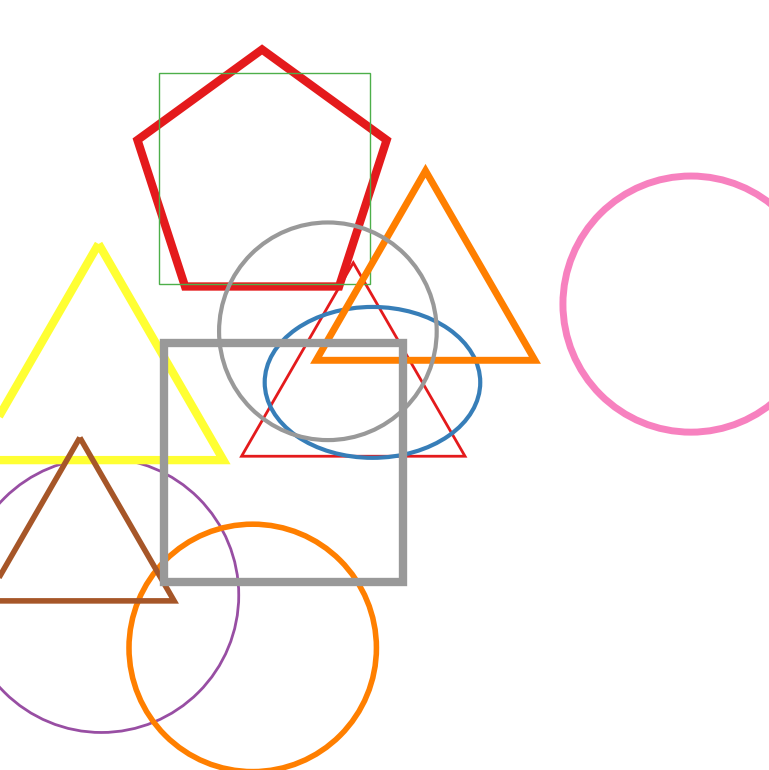[{"shape": "triangle", "thickness": 1, "radius": 0.84, "center": [0.459, 0.491]}, {"shape": "pentagon", "thickness": 3, "radius": 0.85, "center": [0.34, 0.766]}, {"shape": "oval", "thickness": 1.5, "radius": 0.7, "center": [0.484, 0.503]}, {"shape": "square", "thickness": 0.5, "radius": 0.69, "center": [0.343, 0.768]}, {"shape": "circle", "thickness": 1, "radius": 0.89, "center": [0.132, 0.227]}, {"shape": "triangle", "thickness": 2.5, "radius": 0.82, "center": [0.553, 0.614]}, {"shape": "circle", "thickness": 2, "radius": 0.8, "center": [0.328, 0.159]}, {"shape": "triangle", "thickness": 3, "radius": 0.94, "center": [0.128, 0.496]}, {"shape": "triangle", "thickness": 2, "radius": 0.71, "center": [0.104, 0.29]}, {"shape": "circle", "thickness": 2.5, "radius": 0.83, "center": [0.897, 0.605]}, {"shape": "square", "thickness": 3, "radius": 0.78, "center": [0.369, 0.4]}, {"shape": "circle", "thickness": 1.5, "radius": 0.71, "center": [0.426, 0.57]}]